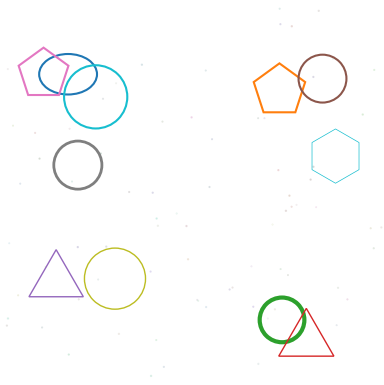[{"shape": "oval", "thickness": 1.5, "radius": 0.38, "center": [0.177, 0.807]}, {"shape": "pentagon", "thickness": 1.5, "radius": 0.35, "center": [0.726, 0.765]}, {"shape": "circle", "thickness": 3, "radius": 0.29, "center": [0.733, 0.169]}, {"shape": "triangle", "thickness": 1, "radius": 0.41, "center": [0.796, 0.116]}, {"shape": "triangle", "thickness": 1, "radius": 0.41, "center": [0.146, 0.27]}, {"shape": "circle", "thickness": 1.5, "radius": 0.31, "center": [0.838, 0.796]}, {"shape": "pentagon", "thickness": 1.5, "radius": 0.34, "center": [0.113, 0.808]}, {"shape": "circle", "thickness": 2, "radius": 0.31, "center": [0.202, 0.571]}, {"shape": "circle", "thickness": 1, "radius": 0.4, "center": [0.299, 0.276]}, {"shape": "hexagon", "thickness": 0.5, "radius": 0.35, "center": [0.871, 0.595]}, {"shape": "circle", "thickness": 1.5, "radius": 0.41, "center": [0.249, 0.748]}]